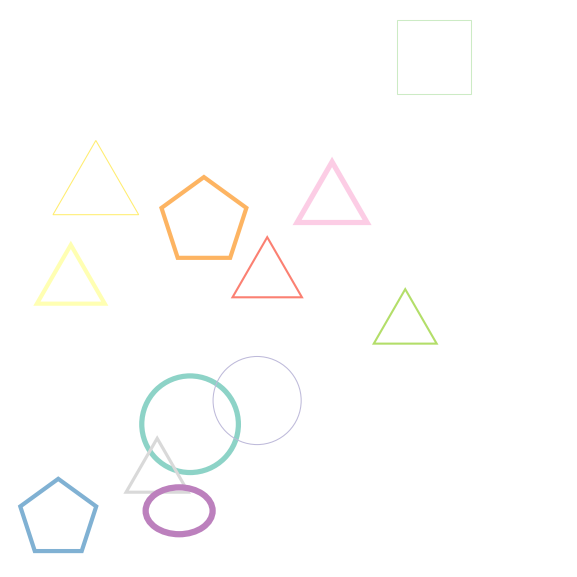[{"shape": "circle", "thickness": 2.5, "radius": 0.42, "center": [0.329, 0.265]}, {"shape": "triangle", "thickness": 2, "radius": 0.34, "center": [0.123, 0.507]}, {"shape": "circle", "thickness": 0.5, "radius": 0.38, "center": [0.445, 0.306]}, {"shape": "triangle", "thickness": 1, "radius": 0.35, "center": [0.463, 0.519]}, {"shape": "pentagon", "thickness": 2, "radius": 0.35, "center": [0.101, 0.101]}, {"shape": "pentagon", "thickness": 2, "radius": 0.39, "center": [0.353, 0.615]}, {"shape": "triangle", "thickness": 1, "radius": 0.31, "center": [0.702, 0.436]}, {"shape": "triangle", "thickness": 2.5, "radius": 0.35, "center": [0.575, 0.649]}, {"shape": "triangle", "thickness": 1.5, "radius": 0.31, "center": [0.272, 0.178]}, {"shape": "oval", "thickness": 3, "radius": 0.29, "center": [0.31, 0.115]}, {"shape": "square", "thickness": 0.5, "radius": 0.32, "center": [0.751, 0.9]}, {"shape": "triangle", "thickness": 0.5, "radius": 0.43, "center": [0.166, 0.67]}]